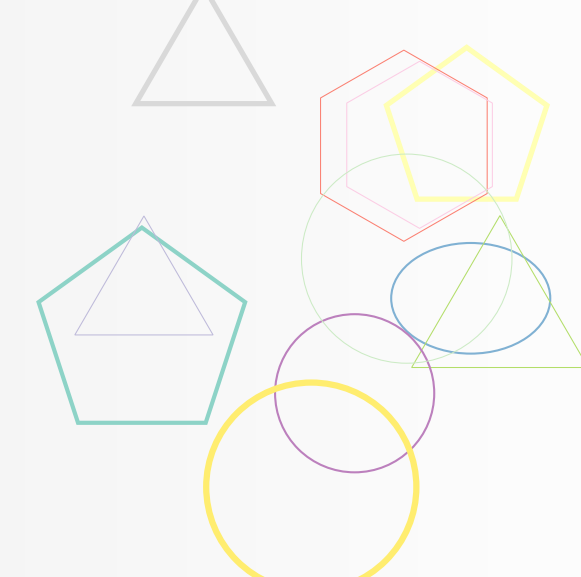[{"shape": "pentagon", "thickness": 2, "radius": 0.93, "center": [0.244, 0.418]}, {"shape": "pentagon", "thickness": 2.5, "radius": 0.73, "center": [0.803, 0.772]}, {"shape": "triangle", "thickness": 0.5, "radius": 0.69, "center": [0.248, 0.488]}, {"shape": "hexagon", "thickness": 0.5, "radius": 0.83, "center": [0.695, 0.747]}, {"shape": "oval", "thickness": 1, "radius": 0.68, "center": [0.81, 0.483]}, {"shape": "triangle", "thickness": 0.5, "radius": 0.88, "center": [0.86, 0.45]}, {"shape": "hexagon", "thickness": 0.5, "radius": 0.72, "center": [0.722, 0.748]}, {"shape": "triangle", "thickness": 2.5, "radius": 0.68, "center": [0.351, 0.887]}, {"shape": "circle", "thickness": 1, "radius": 0.68, "center": [0.61, 0.318]}, {"shape": "circle", "thickness": 0.5, "radius": 0.91, "center": [0.7, 0.551]}, {"shape": "circle", "thickness": 3, "radius": 0.9, "center": [0.536, 0.156]}]